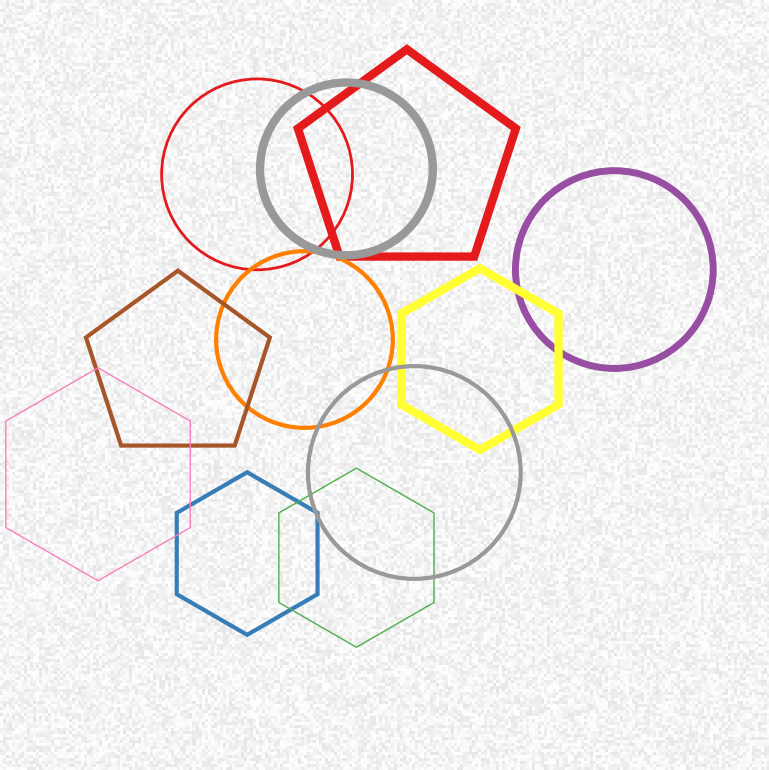[{"shape": "pentagon", "thickness": 3, "radius": 0.74, "center": [0.528, 0.787]}, {"shape": "circle", "thickness": 1, "radius": 0.62, "center": [0.334, 0.774]}, {"shape": "hexagon", "thickness": 1.5, "radius": 0.53, "center": [0.321, 0.281]}, {"shape": "hexagon", "thickness": 0.5, "radius": 0.58, "center": [0.463, 0.276]}, {"shape": "circle", "thickness": 2.5, "radius": 0.64, "center": [0.798, 0.65]}, {"shape": "circle", "thickness": 1.5, "radius": 0.57, "center": [0.395, 0.559]}, {"shape": "hexagon", "thickness": 3, "radius": 0.59, "center": [0.623, 0.534]}, {"shape": "pentagon", "thickness": 1.5, "radius": 0.63, "center": [0.231, 0.523]}, {"shape": "hexagon", "thickness": 0.5, "radius": 0.69, "center": [0.127, 0.384]}, {"shape": "circle", "thickness": 1.5, "radius": 0.69, "center": [0.538, 0.386]}, {"shape": "circle", "thickness": 3, "radius": 0.56, "center": [0.45, 0.781]}]